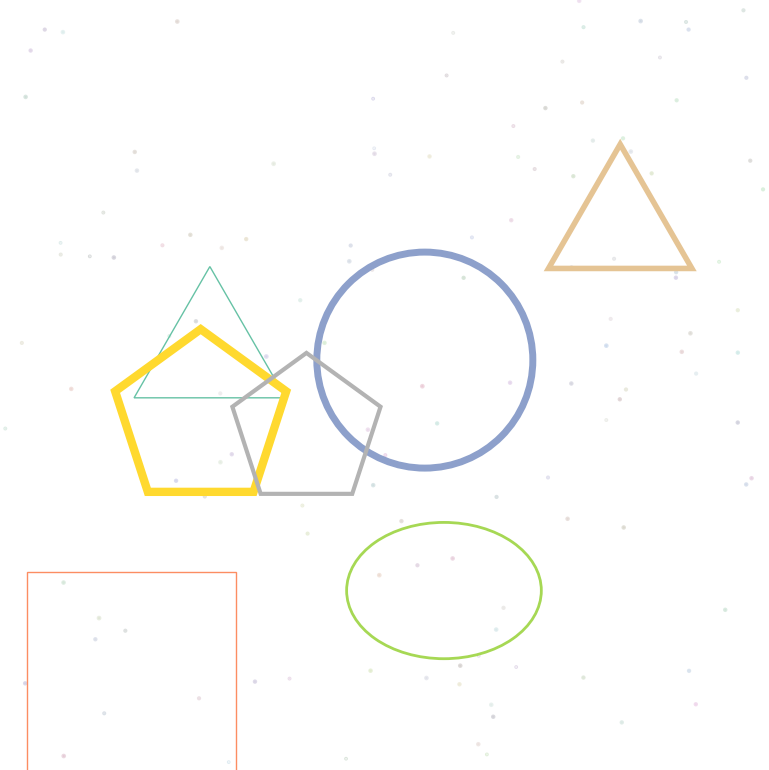[{"shape": "triangle", "thickness": 0.5, "radius": 0.57, "center": [0.273, 0.54]}, {"shape": "square", "thickness": 0.5, "radius": 0.68, "center": [0.171, 0.121]}, {"shape": "circle", "thickness": 2.5, "radius": 0.7, "center": [0.552, 0.532]}, {"shape": "oval", "thickness": 1, "radius": 0.63, "center": [0.577, 0.233]}, {"shape": "pentagon", "thickness": 3, "radius": 0.58, "center": [0.261, 0.456]}, {"shape": "triangle", "thickness": 2, "radius": 0.54, "center": [0.805, 0.705]}, {"shape": "pentagon", "thickness": 1.5, "radius": 0.51, "center": [0.398, 0.44]}]